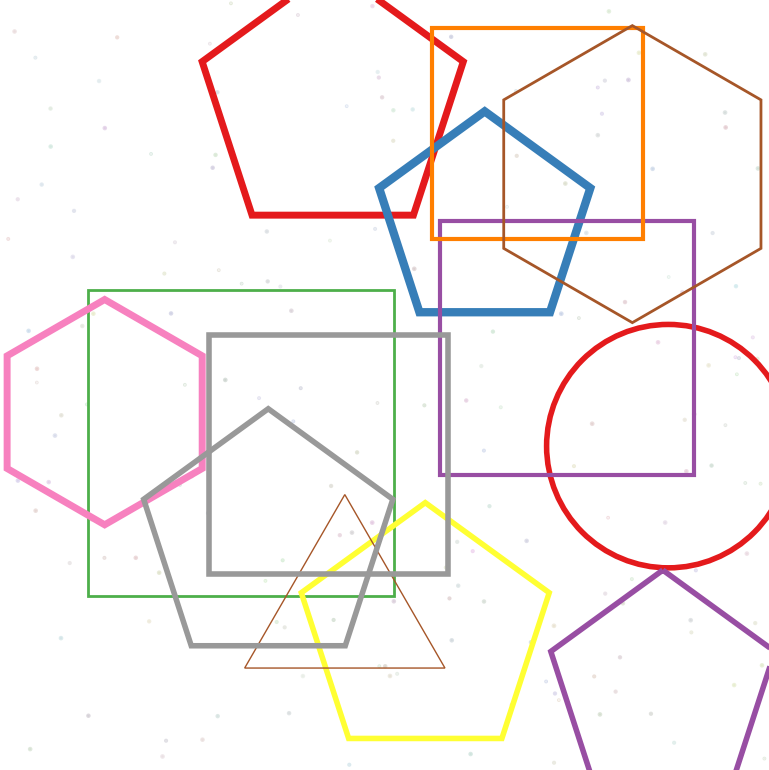[{"shape": "pentagon", "thickness": 2.5, "radius": 0.89, "center": [0.432, 0.865]}, {"shape": "circle", "thickness": 2, "radius": 0.79, "center": [0.868, 0.421]}, {"shape": "pentagon", "thickness": 3, "radius": 0.72, "center": [0.63, 0.711]}, {"shape": "square", "thickness": 1, "radius": 0.99, "center": [0.313, 0.425]}, {"shape": "pentagon", "thickness": 2, "radius": 0.76, "center": [0.861, 0.107]}, {"shape": "square", "thickness": 1.5, "radius": 0.82, "center": [0.736, 0.548]}, {"shape": "square", "thickness": 1.5, "radius": 0.69, "center": [0.698, 0.826]}, {"shape": "pentagon", "thickness": 2, "radius": 0.85, "center": [0.552, 0.178]}, {"shape": "hexagon", "thickness": 1, "radius": 0.96, "center": [0.821, 0.774]}, {"shape": "triangle", "thickness": 0.5, "radius": 0.75, "center": [0.448, 0.207]}, {"shape": "hexagon", "thickness": 2.5, "radius": 0.73, "center": [0.136, 0.465]}, {"shape": "pentagon", "thickness": 2, "radius": 0.85, "center": [0.348, 0.299]}, {"shape": "square", "thickness": 2, "radius": 0.78, "center": [0.426, 0.41]}]